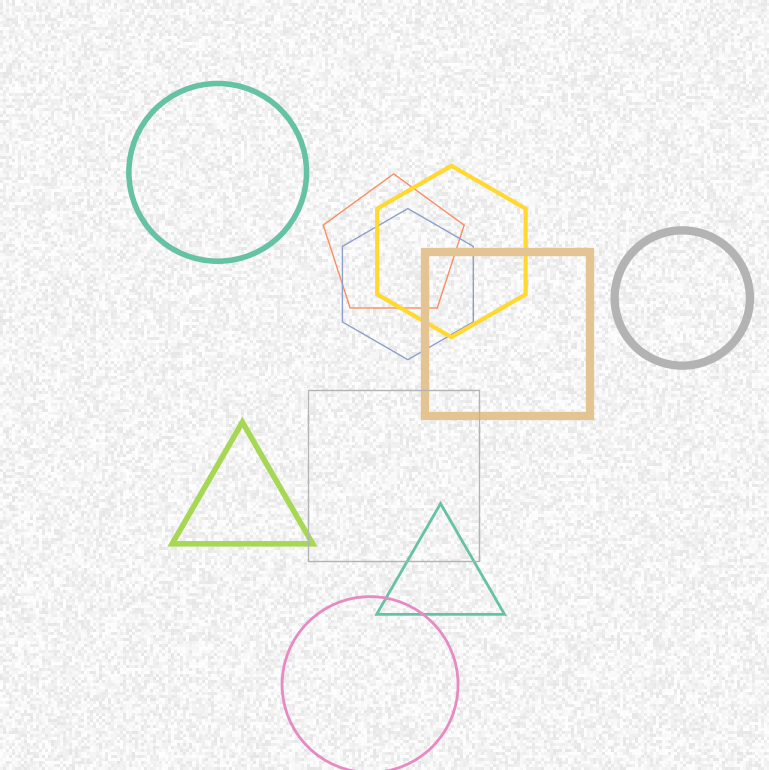[{"shape": "circle", "thickness": 2, "radius": 0.58, "center": [0.283, 0.776]}, {"shape": "triangle", "thickness": 1, "radius": 0.48, "center": [0.572, 0.25]}, {"shape": "pentagon", "thickness": 0.5, "radius": 0.48, "center": [0.511, 0.678]}, {"shape": "hexagon", "thickness": 0.5, "radius": 0.49, "center": [0.53, 0.631]}, {"shape": "circle", "thickness": 1, "radius": 0.57, "center": [0.481, 0.111]}, {"shape": "triangle", "thickness": 2, "radius": 0.53, "center": [0.315, 0.346]}, {"shape": "hexagon", "thickness": 1.5, "radius": 0.56, "center": [0.586, 0.673]}, {"shape": "square", "thickness": 3, "radius": 0.53, "center": [0.659, 0.566]}, {"shape": "square", "thickness": 0.5, "radius": 0.55, "center": [0.511, 0.382]}, {"shape": "circle", "thickness": 3, "radius": 0.44, "center": [0.886, 0.613]}]